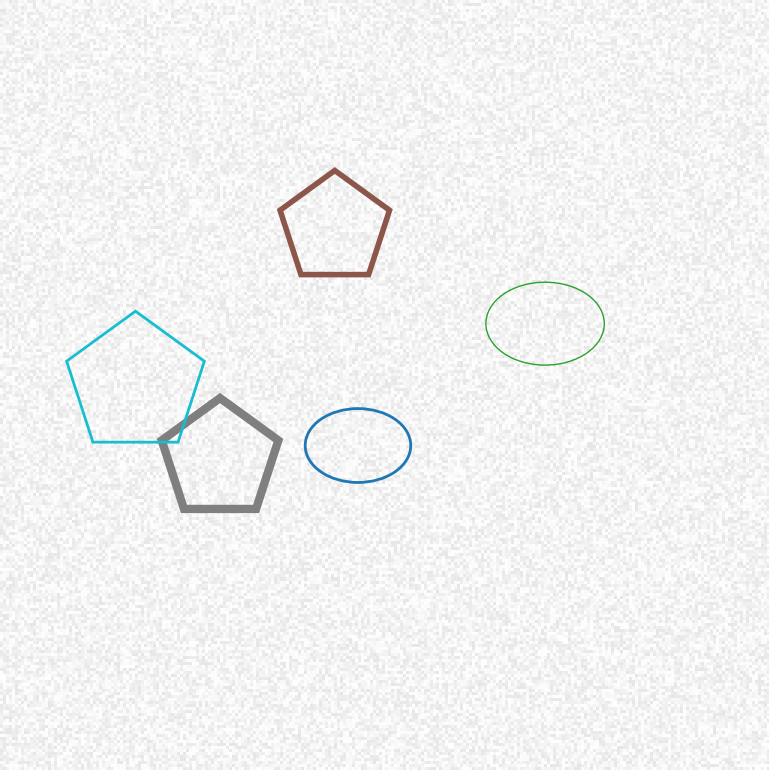[{"shape": "oval", "thickness": 1, "radius": 0.34, "center": [0.465, 0.421]}, {"shape": "oval", "thickness": 0.5, "radius": 0.38, "center": [0.708, 0.58]}, {"shape": "pentagon", "thickness": 2, "radius": 0.37, "center": [0.435, 0.704]}, {"shape": "pentagon", "thickness": 3, "radius": 0.4, "center": [0.286, 0.403]}, {"shape": "pentagon", "thickness": 1, "radius": 0.47, "center": [0.176, 0.502]}]